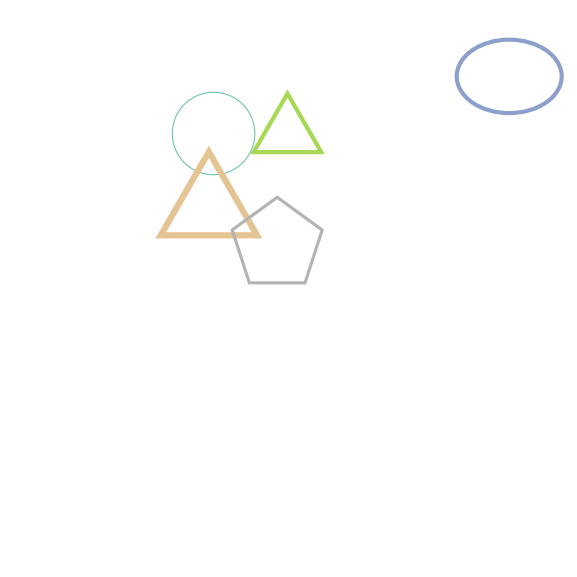[{"shape": "circle", "thickness": 0.5, "radius": 0.36, "center": [0.37, 0.768]}, {"shape": "oval", "thickness": 2, "radius": 0.45, "center": [0.882, 0.867]}, {"shape": "triangle", "thickness": 2, "radius": 0.34, "center": [0.498, 0.77]}, {"shape": "triangle", "thickness": 3, "radius": 0.48, "center": [0.362, 0.64]}, {"shape": "pentagon", "thickness": 1.5, "radius": 0.41, "center": [0.48, 0.576]}]